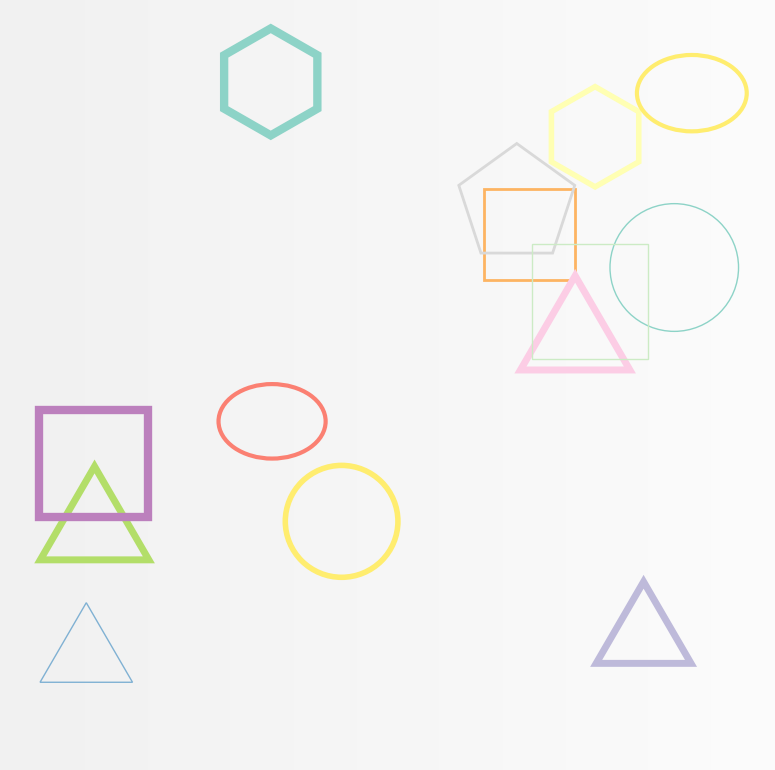[{"shape": "circle", "thickness": 0.5, "radius": 0.41, "center": [0.87, 0.653]}, {"shape": "hexagon", "thickness": 3, "radius": 0.35, "center": [0.349, 0.894]}, {"shape": "hexagon", "thickness": 2, "radius": 0.33, "center": [0.768, 0.822]}, {"shape": "triangle", "thickness": 2.5, "radius": 0.35, "center": [0.83, 0.174]}, {"shape": "oval", "thickness": 1.5, "radius": 0.35, "center": [0.351, 0.453]}, {"shape": "triangle", "thickness": 0.5, "radius": 0.34, "center": [0.111, 0.148]}, {"shape": "square", "thickness": 1, "radius": 0.29, "center": [0.683, 0.695]}, {"shape": "triangle", "thickness": 2.5, "radius": 0.4, "center": [0.122, 0.313]}, {"shape": "triangle", "thickness": 2.5, "radius": 0.41, "center": [0.742, 0.56]}, {"shape": "pentagon", "thickness": 1, "radius": 0.39, "center": [0.667, 0.735]}, {"shape": "square", "thickness": 3, "radius": 0.35, "center": [0.121, 0.398]}, {"shape": "square", "thickness": 0.5, "radius": 0.37, "center": [0.761, 0.608]}, {"shape": "circle", "thickness": 2, "radius": 0.36, "center": [0.441, 0.323]}, {"shape": "oval", "thickness": 1.5, "radius": 0.35, "center": [0.893, 0.879]}]